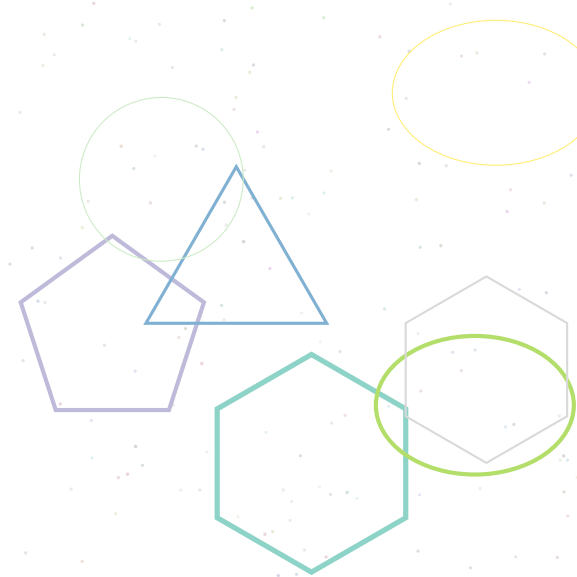[{"shape": "hexagon", "thickness": 2.5, "radius": 0.94, "center": [0.539, 0.197]}, {"shape": "pentagon", "thickness": 2, "radius": 0.83, "center": [0.194, 0.424]}, {"shape": "triangle", "thickness": 1.5, "radius": 0.9, "center": [0.409, 0.53]}, {"shape": "oval", "thickness": 2, "radius": 0.86, "center": [0.822, 0.297]}, {"shape": "hexagon", "thickness": 1, "radius": 0.81, "center": [0.842, 0.359]}, {"shape": "circle", "thickness": 0.5, "radius": 0.71, "center": [0.279, 0.689]}, {"shape": "oval", "thickness": 0.5, "radius": 0.9, "center": [0.859, 0.838]}]